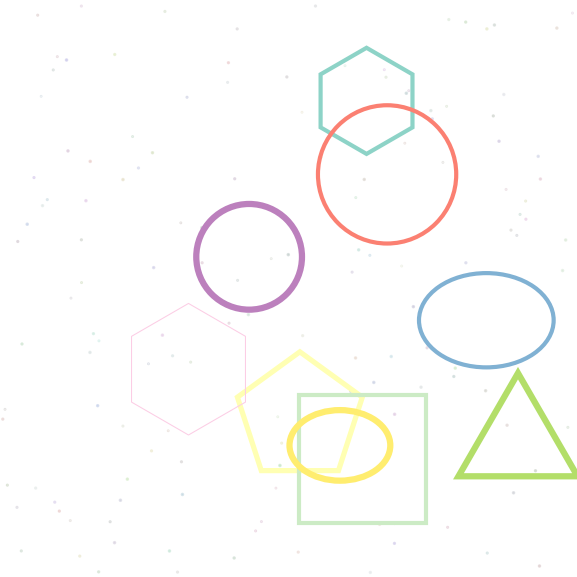[{"shape": "hexagon", "thickness": 2, "radius": 0.46, "center": [0.635, 0.824]}, {"shape": "pentagon", "thickness": 2.5, "radius": 0.57, "center": [0.519, 0.276]}, {"shape": "circle", "thickness": 2, "radius": 0.6, "center": [0.67, 0.697]}, {"shape": "oval", "thickness": 2, "radius": 0.58, "center": [0.842, 0.445]}, {"shape": "triangle", "thickness": 3, "radius": 0.6, "center": [0.897, 0.234]}, {"shape": "hexagon", "thickness": 0.5, "radius": 0.57, "center": [0.326, 0.36]}, {"shape": "circle", "thickness": 3, "radius": 0.46, "center": [0.431, 0.554]}, {"shape": "square", "thickness": 2, "radius": 0.55, "center": [0.628, 0.204]}, {"shape": "oval", "thickness": 3, "radius": 0.44, "center": [0.589, 0.228]}]